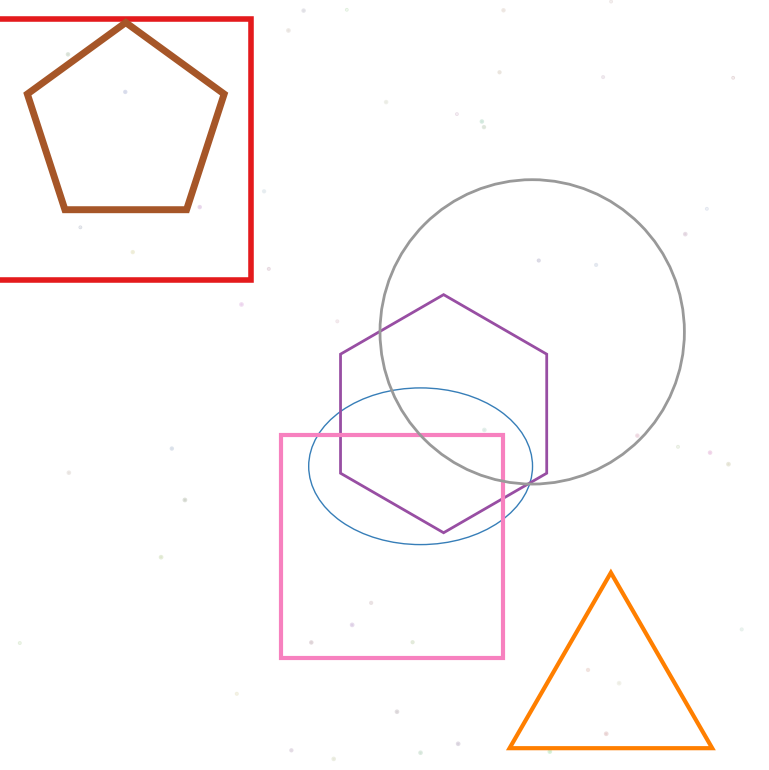[{"shape": "square", "thickness": 2, "radius": 0.85, "center": [0.157, 0.806]}, {"shape": "oval", "thickness": 0.5, "radius": 0.73, "center": [0.546, 0.394]}, {"shape": "hexagon", "thickness": 1, "radius": 0.77, "center": [0.576, 0.463]}, {"shape": "triangle", "thickness": 1.5, "radius": 0.76, "center": [0.793, 0.104]}, {"shape": "pentagon", "thickness": 2.5, "radius": 0.67, "center": [0.163, 0.836]}, {"shape": "square", "thickness": 1.5, "radius": 0.72, "center": [0.509, 0.29]}, {"shape": "circle", "thickness": 1, "radius": 0.99, "center": [0.691, 0.569]}]